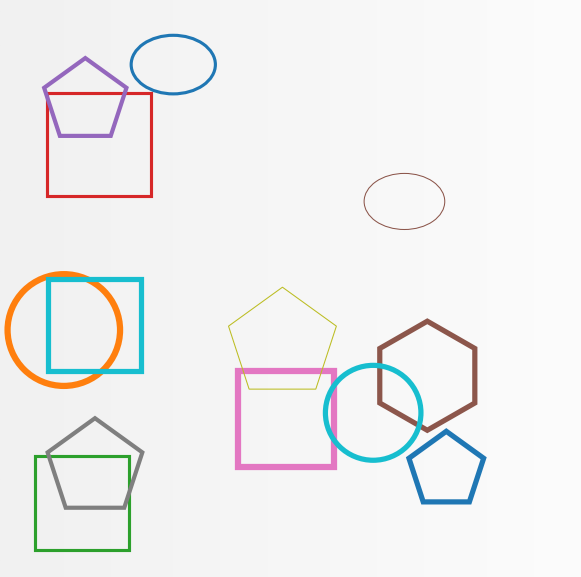[{"shape": "oval", "thickness": 1.5, "radius": 0.36, "center": [0.298, 0.887]}, {"shape": "pentagon", "thickness": 2.5, "radius": 0.34, "center": [0.768, 0.185]}, {"shape": "circle", "thickness": 3, "radius": 0.48, "center": [0.11, 0.428]}, {"shape": "square", "thickness": 1.5, "radius": 0.41, "center": [0.141, 0.129]}, {"shape": "square", "thickness": 1.5, "radius": 0.44, "center": [0.17, 0.748]}, {"shape": "pentagon", "thickness": 2, "radius": 0.37, "center": [0.147, 0.824]}, {"shape": "hexagon", "thickness": 2.5, "radius": 0.47, "center": [0.735, 0.349]}, {"shape": "oval", "thickness": 0.5, "radius": 0.35, "center": [0.696, 0.65]}, {"shape": "square", "thickness": 3, "radius": 0.41, "center": [0.492, 0.273]}, {"shape": "pentagon", "thickness": 2, "radius": 0.43, "center": [0.163, 0.189]}, {"shape": "pentagon", "thickness": 0.5, "radius": 0.49, "center": [0.486, 0.404]}, {"shape": "square", "thickness": 2.5, "radius": 0.4, "center": [0.162, 0.437]}, {"shape": "circle", "thickness": 2.5, "radius": 0.41, "center": [0.642, 0.284]}]